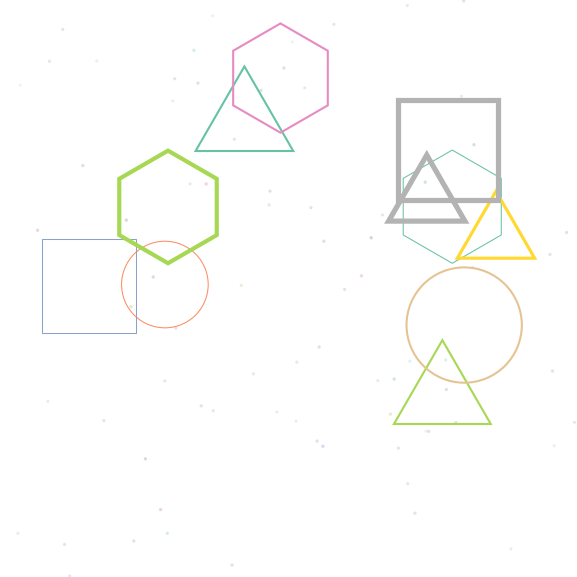[{"shape": "triangle", "thickness": 1, "radius": 0.49, "center": [0.423, 0.786]}, {"shape": "hexagon", "thickness": 0.5, "radius": 0.49, "center": [0.783, 0.641]}, {"shape": "circle", "thickness": 0.5, "radius": 0.37, "center": [0.286, 0.506]}, {"shape": "square", "thickness": 0.5, "radius": 0.41, "center": [0.154, 0.503]}, {"shape": "hexagon", "thickness": 1, "radius": 0.47, "center": [0.486, 0.864]}, {"shape": "hexagon", "thickness": 2, "radius": 0.49, "center": [0.291, 0.641]}, {"shape": "triangle", "thickness": 1, "radius": 0.48, "center": [0.766, 0.313]}, {"shape": "triangle", "thickness": 1.5, "radius": 0.39, "center": [0.859, 0.591]}, {"shape": "circle", "thickness": 1, "radius": 0.5, "center": [0.804, 0.436]}, {"shape": "triangle", "thickness": 2.5, "radius": 0.38, "center": [0.739, 0.654]}, {"shape": "square", "thickness": 2.5, "radius": 0.43, "center": [0.776, 0.739]}]